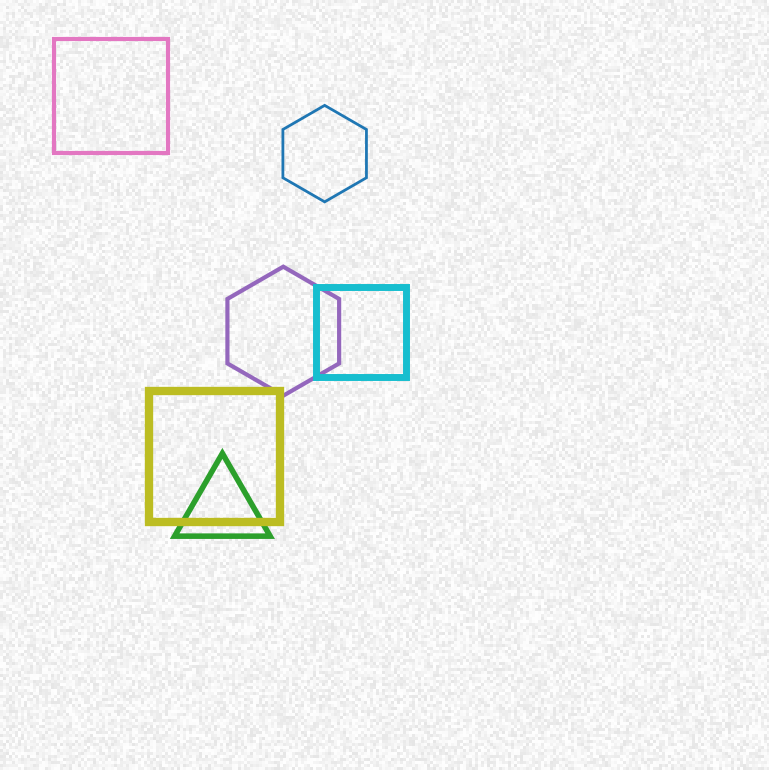[{"shape": "hexagon", "thickness": 1, "radius": 0.31, "center": [0.422, 0.8]}, {"shape": "triangle", "thickness": 2, "radius": 0.36, "center": [0.289, 0.34]}, {"shape": "hexagon", "thickness": 1.5, "radius": 0.42, "center": [0.368, 0.57]}, {"shape": "square", "thickness": 1.5, "radius": 0.37, "center": [0.144, 0.875]}, {"shape": "square", "thickness": 3, "radius": 0.42, "center": [0.279, 0.407]}, {"shape": "square", "thickness": 2.5, "radius": 0.29, "center": [0.468, 0.569]}]